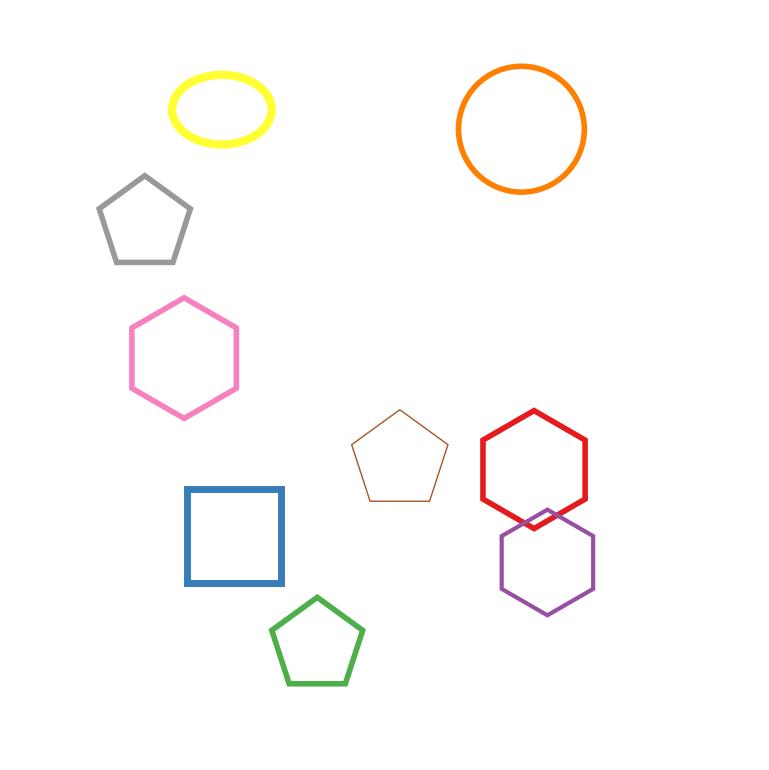[{"shape": "hexagon", "thickness": 2, "radius": 0.38, "center": [0.694, 0.39]}, {"shape": "square", "thickness": 2.5, "radius": 0.3, "center": [0.304, 0.304]}, {"shape": "pentagon", "thickness": 2, "radius": 0.31, "center": [0.412, 0.162]}, {"shape": "hexagon", "thickness": 1.5, "radius": 0.34, "center": [0.711, 0.27]}, {"shape": "circle", "thickness": 2, "radius": 0.41, "center": [0.677, 0.832]}, {"shape": "oval", "thickness": 3, "radius": 0.32, "center": [0.288, 0.858]}, {"shape": "pentagon", "thickness": 0.5, "radius": 0.33, "center": [0.519, 0.402]}, {"shape": "hexagon", "thickness": 2, "radius": 0.39, "center": [0.239, 0.535]}, {"shape": "pentagon", "thickness": 2, "radius": 0.31, "center": [0.188, 0.71]}]